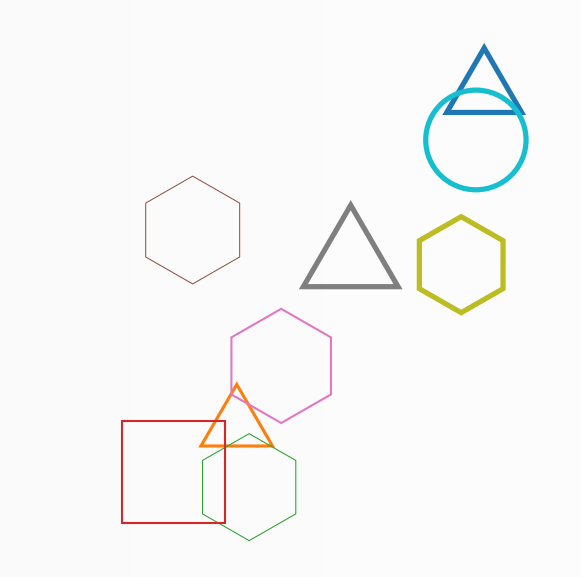[{"shape": "triangle", "thickness": 2.5, "radius": 0.37, "center": [0.833, 0.842]}, {"shape": "triangle", "thickness": 1.5, "radius": 0.36, "center": [0.407, 0.262]}, {"shape": "hexagon", "thickness": 0.5, "radius": 0.46, "center": [0.429, 0.156]}, {"shape": "square", "thickness": 1, "radius": 0.44, "center": [0.298, 0.182]}, {"shape": "hexagon", "thickness": 0.5, "radius": 0.47, "center": [0.331, 0.601]}, {"shape": "hexagon", "thickness": 1, "radius": 0.49, "center": [0.484, 0.366]}, {"shape": "triangle", "thickness": 2.5, "radius": 0.47, "center": [0.603, 0.55]}, {"shape": "hexagon", "thickness": 2.5, "radius": 0.42, "center": [0.793, 0.541]}, {"shape": "circle", "thickness": 2.5, "radius": 0.43, "center": [0.819, 0.757]}]